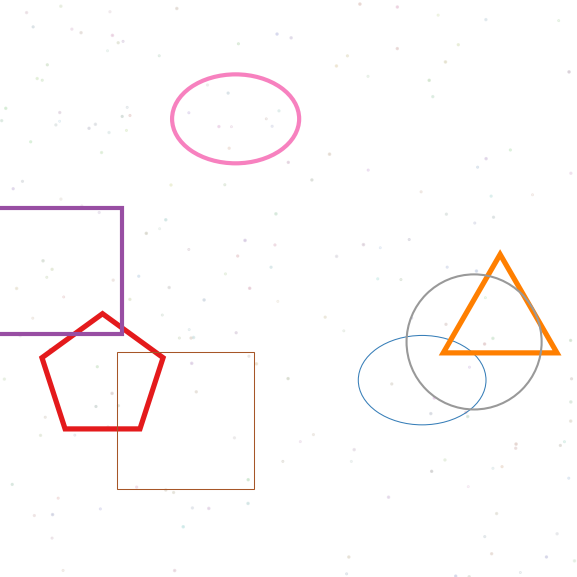[{"shape": "pentagon", "thickness": 2.5, "radius": 0.55, "center": [0.178, 0.346]}, {"shape": "oval", "thickness": 0.5, "radius": 0.55, "center": [0.731, 0.341]}, {"shape": "square", "thickness": 2, "radius": 0.54, "center": [0.102, 0.53]}, {"shape": "triangle", "thickness": 2.5, "radius": 0.57, "center": [0.866, 0.445]}, {"shape": "square", "thickness": 0.5, "radius": 0.59, "center": [0.322, 0.27]}, {"shape": "oval", "thickness": 2, "radius": 0.55, "center": [0.408, 0.793]}, {"shape": "circle", "thickness": 1, "radius": 0.58, "center": [0.821, 0.407]}]